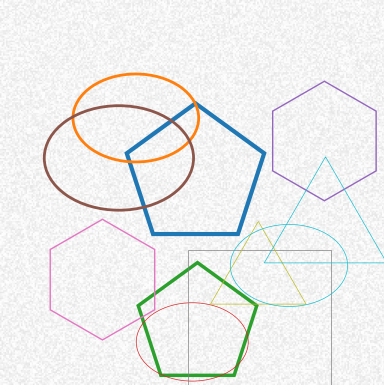[{"shape": "pentagon", "thickness": 3, "radius": 0.94, "center": [0.508, 0.544]}, {"shape": "oval", "thickness": 2, "radius": 0.82, "center": [0.353, 0.694]}, {"shape": "pentagon", "thickness": 2.5, "radius": 0.81, "center": [0.513, 0.156]}, {"shape": "oval", "thickness": 0.5, "radius": 0.73, "center": [0.499, 0.112]}, {"shape": "hexagon", "thickness": 1, "radius": 0.78, "center": [0.843, 0.634]}, {"shape": "oval", "thickness": 2, "radius": 0.97, "center": [0.309, 0.59]}, {"shape": "hexagon", "thickness": 1, "radius": 0.78, "center": [0.266, 0.274]}, {"shape": "square", "thickness": 0.5, "radius": 0.93, "center": [0.674, 0.163]}, {"shape": "triangle", "thickness": 0.5, "radius": 0.72, "center": [0.671, 0.282]}, {"shape": "oval", "thickness": 0.5, "radius": 0.76, "center": [0.751, 0.31]}, {"shape": "triangle", "thickness": 0.5, "radius": 0.92, "center": [0.846, 0.409]}]